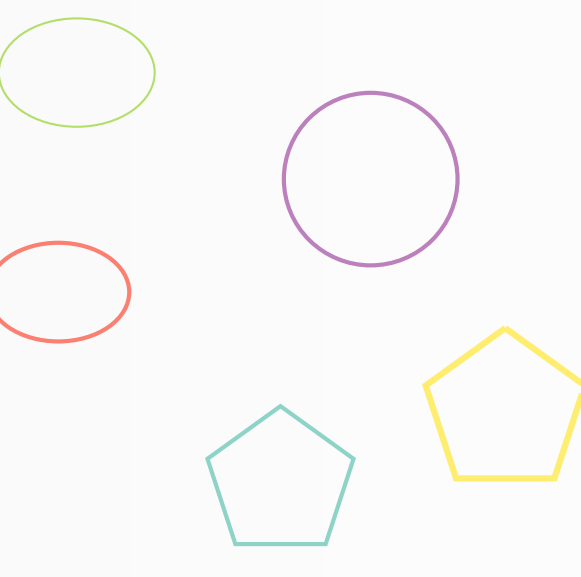[{"shape": "pentagon", "thickness": 2, "radius": 0.66, "center": [0.483, 0.164]}, {"shape": "oval", "thickness": 2, "radius": 0.61, "center": [0.1, 0.493]}, {"shape": "oval", "thickness": 1, "radius": 0.67, "center": [0.132, 0.873]}, {"shape": "circle", "thickness": 2, "radius": 0.75, "center": [0.638, 0.689]}, {"shape": "pentagon", "thickness": 3, "radius": 0.72, "center": [0.869, 0.287]}]